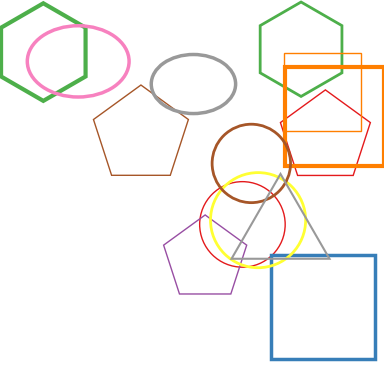[{"shape": "circle", "thickness": 1, "radius": 0.56, "center": [0.63, 0.417]}, {"shape": "pentagon", "thickness": 1, "radius": 0.61, "center": [0.845, 0.644]}, {"shape": "square", "thickness": 2.5, "radius": 0.68, "center": [0.84, 0.202]}, {"shape": "hexagon", "thickness": 2, "radius": 0.61, "center": [0.782, 0.872]}, {"shape": "hexagon", "thickness": 3, "radius": 0.63, "center": [0.113, 0.865]}, {"shape": "pentagon", "thickness": 1, "radius": 0.57, "center": [0.533, 0.328]}, {"shape": "square", "thickness": 1, "radius": 0.5, "center": [0.838, 0.761]}, {"shape": "square", "thickness": 3, "radius": 0.64, "center": [0.868, 0.696]}, {"shape": "circle", "thickness": 2, "radius": 0.62, "center": [0.67, 0.428]}, {"shape": "pentagon", "thickness": 1, "radius": 0.65, "center": [0.366, 0.65]}, {"shape": "circle", "thickness": 2, "radius": 0.51, "center": [0.653, 0.576]}, {"shape": "oval", "thickness": 2.5, "radius": 0.66, "center": [0.203, 0.841]}, {"shape": "oval", "thickness": 2.5, "radius": 0.55, "center": [0.502, 0.782]}, {"shape": "triangle", "thickness": 1.5, "radius": 0.73, "center": [0.729, 0.401]}]